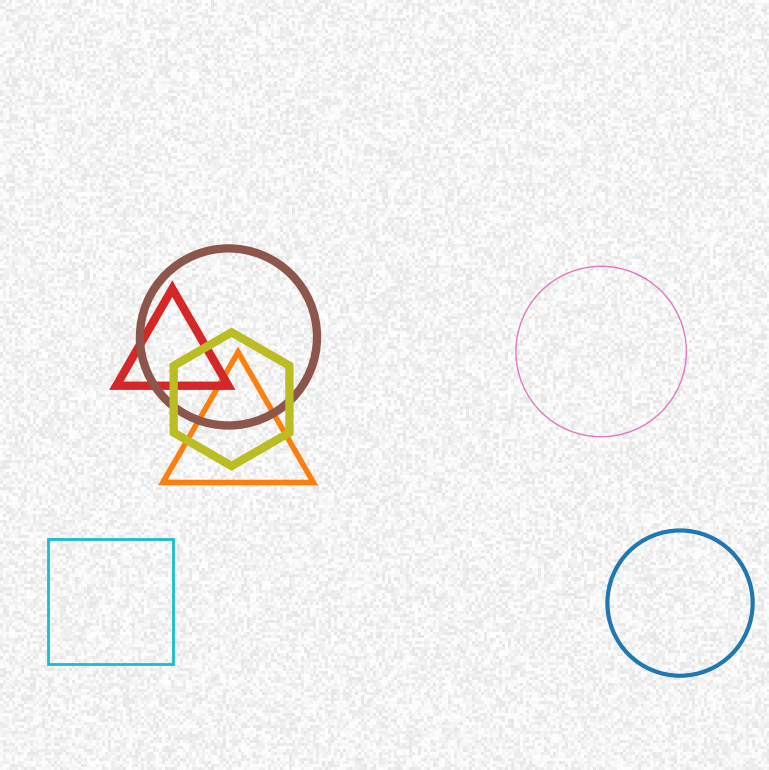[{"shape": "circle", "thickness": 1.5, "radius": 0.47, "center": [0.883, 0.217]}, {"shape": "triangle", "thickness": 2, "radius": 0.56, "center": [0.309, 0.43]}, {"shape": "triangle", "thickness": 3, "radius": 0.42, "center": [0.224, 0.541]}, {"shape": "circle", "thickness": 3, "radius": 0.57, "center": [0.297, 0.562]}, {"shape": "circle", "thickness": 0.5, "radius": 0.55, "center": [0.781, 0.543]}, {"shape": "hexagon", "thickness": 3, "radius": 0.43, "center": [0.301, 0.482]}, {"shape": "square", "thickness": 1, "radius": 0.41, "center": [0.144, 0.219]}]